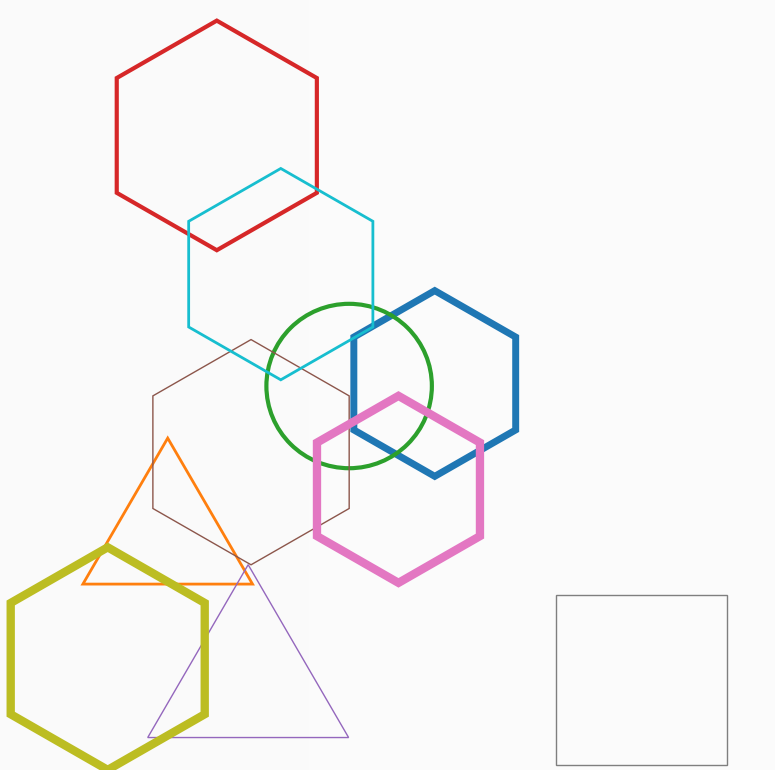[{"shape": "hexagon", "thickness": 2.5, "radius": 0.6, "center": [0.561, 0.502]}, {"shape": "triangle", "thickness": 1, "radius": 0.63, "center": [0.216, 0.305]}, {"shape": "circle", "thickness": 1.5, "radius": 0.53, "center": [0.45, 0.499]}, {"shape": "hexagon", "thickness": 1.5, "radius": 0.75, "center": [0.28, 0.824]}, {"shape": "triangle", "thickness": 0.5, "radius": 0.75, "center": [0.32, 0.117]}, {"shape": "hexagon", "thickness": 0.5, "radius": 0.73, "center": [0.324, 0.413]}, {"shape": "hexagon", "thickness": 3, "radius": 0.61, "center": [0.514, 0.364]}, {"shape": "square", "thickness": 0.5, "radius": 0.55, "center": [0.828, 0.117]}, {"shape": "hexagon", "thickness": 3, "radius": 0.72, "center": [0.139, 0.145]}, {"shape": "hexagon", "thickness": 1, "radius": 0.69, "center": [0.362, 0.644]}]